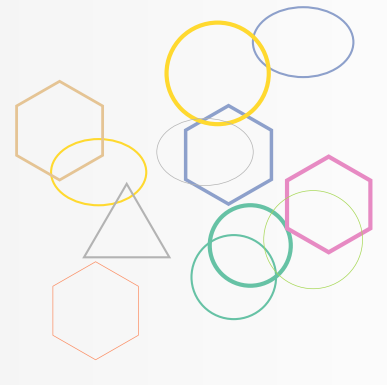[{"shape": "circle", "thickness": 1.5, "radius": 0.55, "center": [0.603, 0.28]}, {"shape": "circle", "thickness": 3, "radius": 0.52, "center": [0.646, 0.362]}, {"shape": "hexagon", "thickness": 0.5, "radius": 0.64, "center": [0.247, 0.193]}, {"shape": "oval", "thickness": 1.5, "radius": 0.65, "center": [0.782, 0.891]}, {"shape": "hexagon", "thickness": 2.5, "radius": 0.64, "center": [0.59, 0.598]}, {"shape": "hexagon", "thickness": 3, "radius": 0.62, "center": [0.848, 0.469]}, {"shape": "circle", "thickness": 0.5, "radius": 0.64, "center": [0.808, 0.378]}, {"shape": "oval", "thickness": 1.5, "radius": 0.61, "center": [0.255, 0.553]}, {"shape": "circle", "thickness": 3, "radius": 0.66, "center": [0.562, 0.809]}, {"shape": "hexagon", "thickness": 2, "radius": 0.64, "center": [0.154, 0.661]}, {"shape": "oval", "thickness": 0.5, "radius": 0.62, "center": [0.529, 0.605]}, {"shape": "triangle", "thickness": 1.5, "radius": 0.64, "center": [0.327, 0.395]}]